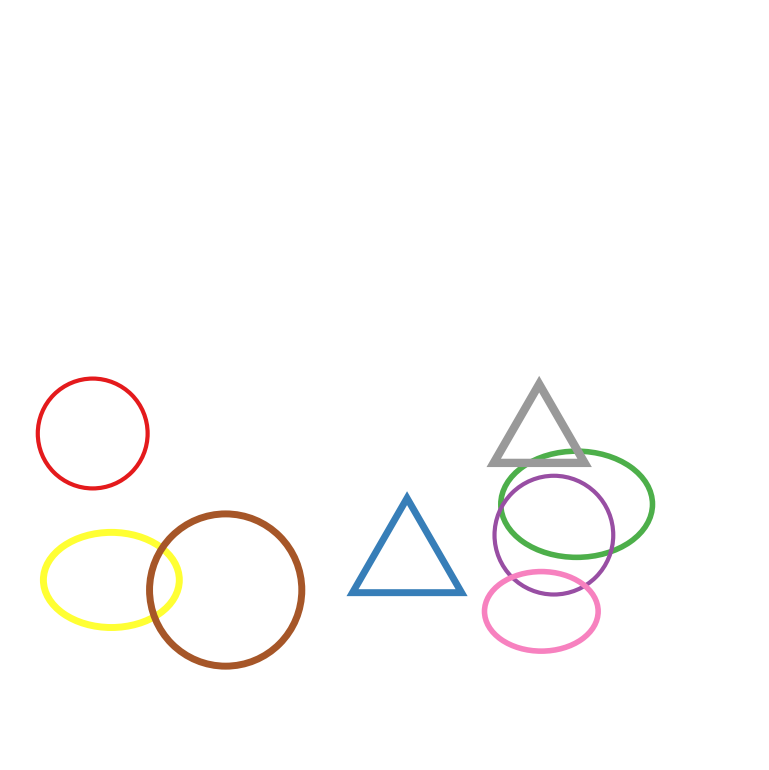[{"shape": "circle", "thickness": 1.5, "radius": 0.36, "center": [0.12, 0.437]}, {"shape": "triangle", "thickness": 2.5, "radius": 0.41, "center": [0.529, 0.271]}, {"shape": "oval", "thickness": 2, "radius": 0.49, "center": [0.749, 0.345]}, {"shape": "circle", "thickness": 1.5, "radius": 0.39, "center": [0.719, 0.305]}, {"shape": "oval", "thickness": 2.5, "radius": 0.44, "center": [0.145, 0.247]}, {"shape": "circle", "thickness": 2.5, "radius": 0.49, "center": [0.293, 0.234]}, {"shape": "oval", "thickness": 2, "radius": 0.37, "center": [0.703, 0.206]}, {"shape": "triangle", "thickness": 3, "radius": 0.34, "center": [0.7, 0.433]}]